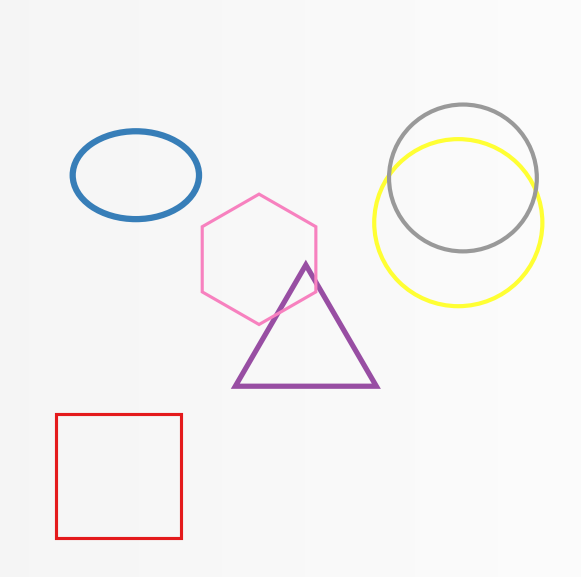[{"shape": "square", "thickness": 1.5, "radius": 0.54, "center": [0.205, 0.175]}, {"shape": "oval", "thickness": 3, "radius": 0.54, "center": [0.234, 0.696]}, {"shape": "triangle", "thickness": 2.5, "radius": 0.7, "center": [0.526, 0.4]}, {"shape": "circle", "thickness": 2, "radius": 0.72, "center": [0.788, 0.614]}, {"shape": "hexagon", "thickness": 1.5, "radius": 0.56, "center": [0.446, 0.55]}, {"shape": "circle", "thickness": 2, "radius": 0.64, "center": [0.796, 0.691]}]